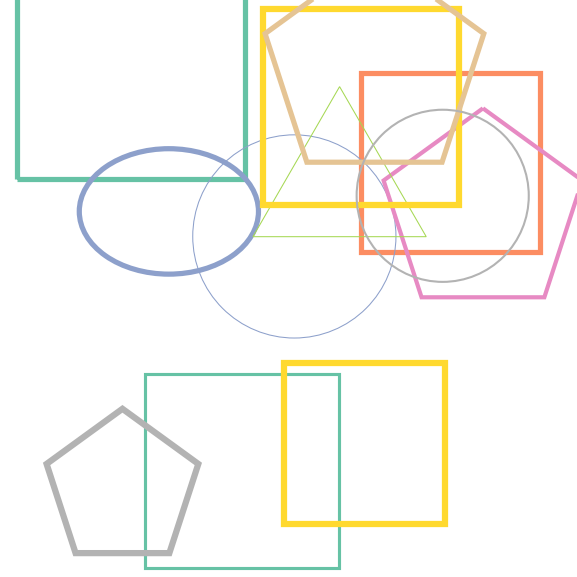[{"shape": "square", "thickness": 2.5, "radius": 0.99, "center": [0.227, 0.887]}, {"shape": "square", "thickness": 1.5, "radius": 0.84, "center": [0.419, 0.183]}, {"shape": "square", "thickness": 2.5, "radius": 0.77, "center": [0.78, 0.717]}, {"shape": "oval", "thickness": 2.5, "radius": 0.78, "center": [0.292, 0.633]}, {"shape": "circle", "thickness": 0.5, "radius": 0.88, "center": [0.51, 0.59]}, {"shape": "pentagon", "thickness": 2, "radius": 0.9, "center": [0.836, 0.631]}, {"shape": "triangle", "thickness": 0.5, "radius": 0.87, "center": [0.588, 0.676]}, {"shape": "square", "thickness": 3, "radius": 0.85, "center": [0.626, 0.814]}, {"shape": "square", "thickness": 3, "radius": 0.7, "center": [0.631, 0.231]}, {"shape": "pentagon", "thickness": 2.5, "radius": 1.0, "center": [0.648, 0.879]}, {"shape": "pentagon", "thickness": 3, "radius": 0.69, "center": [0.212, 0.153]}, {"shape": "circle", "thickness": 1, "radius": 0.75, "center": [0.767, 0.66]}]